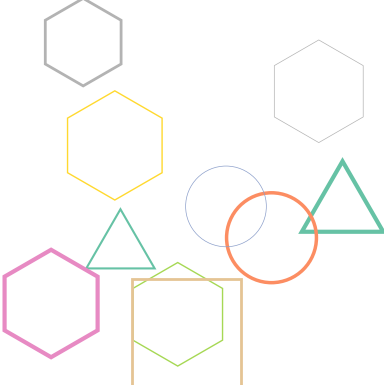[{"shape": "triangle", "thickness": 3, "radius": 0.61, "center": [0.89, 0.459]}, {"shape": "triangle", "thickness": 1.5, "radius": 0.51, "center": [0.313, 0.354]}, {"shape": "circle", "thickness": 2.5, "radius": 0.58, "center": [0.705, 0.383]}, {"shape": "circle", "thickness": 0.5, "radius": 0.52, "center": [0.587, 0.464]}, {"shape": "hexagon", "thickness": 3, "radius": 0.7, "center": [0.133, 0.212]}, {"shape": "hexagon", "thickness": 1, "radius": 0.67, "center": [0.462, 0.184]}, {"shape": "hexagon", "thickness": 1, "radius": 0.71, "center": [0.298, 0.622]}, {"shape": "square", "thickness": 2, "radius": 0.71, "center": [0.485, 0.135]}, {"shape": "hexagon", "thickness": 2, "radius": 0.57, "center": [0.216, 0.891]}, {"shape": "hexagon", "thickness": 0.5, "radius": 0.67, "center": [0.828, 0.763]}]